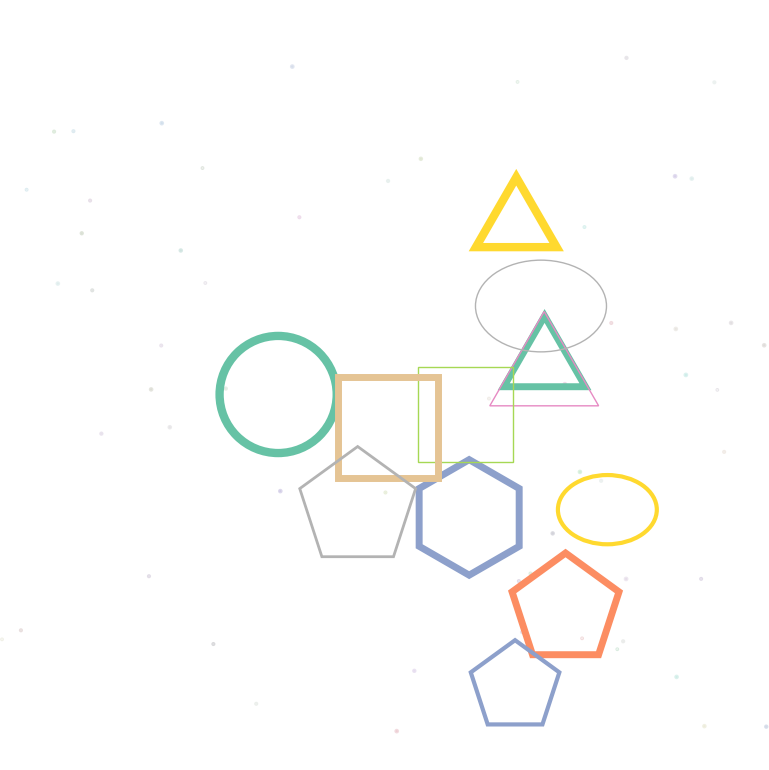[{"shape": "triangle", "thickness": 2.5, "radius": 0.31, "center": [0.707, 0.528]}, {"shape": "circle", "thickness": 3, "radius": 0.38, "center": [0.361, 0.488]}, {"shape": "pentagon", "thickness": 2.5, "radius": 0.36, "center": [0.734, 0.209]}, {"shape": "hexagon", "thickness": 2.5, "radius": 0.38, "center": [0.609, 0.328]}, {"shape": "pentagon", "thickness": 1.5, "radius": 0.3, "center": [0.669, 0.108]}, {"shape": "triangle", "thickness": 0.5, "radius": 0.41, "center": [0.707, 0.514]}, {"shape": "square", "thickness": 0.5, "radius": 0.31, "center": [0.604, 0.462]}, {"shape": "triangle", "thickness": 3, "radius": 0.3, "center": [0.67, 0.709]}, {"shape": "oval", "thickness": 1.5, "radius": 0.32, "center": [0.789, 0.338]}, {"shape": "square", "thickness": 2.5, "radius": 0.33, "center": [0.504, 0.445]}, {"shape": "pentagon", "thickness": 1, "radius": 0.4, "center": [0.465, 0.341]}, {"shape": "oval", "thickness": 0.5, "radius": 0.43, "center": [0.703, 0.603]}]